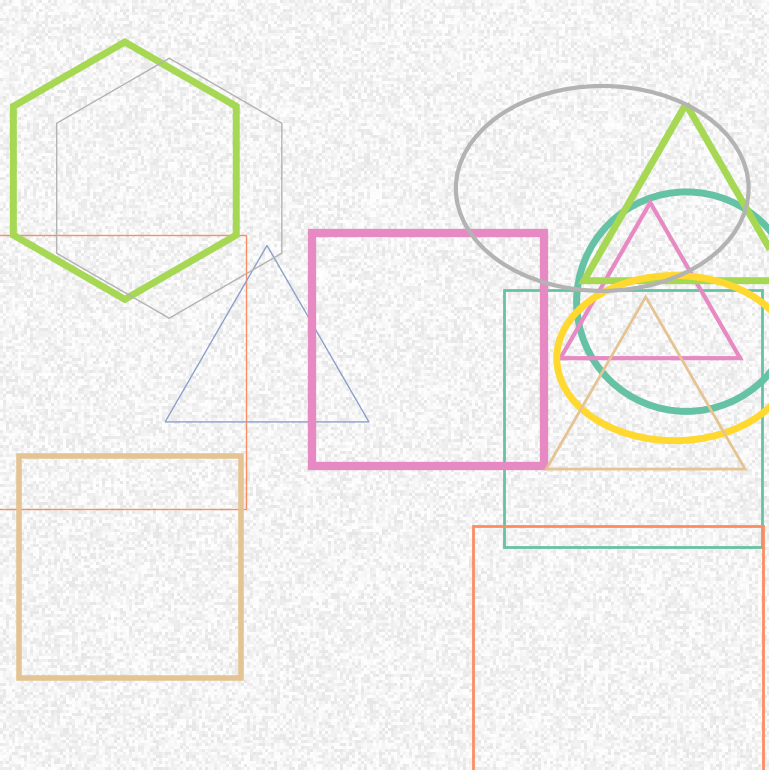[{"shape": "circle", "thickness": 2.5, "radius": 0.71, "center": [0.891, 0.608]}, {"shape": "square", "thickness": 1, "radius": 0.84, "center": [0.822, 0.456]}, {"shape": "square", "thickness": 1, "radius": 0.94, "center": [0.803, 0.129]}, {"shape": "square", "thickness": 0.5, "radius": 0.89, "center": [0.142, 0.517]}, {"shape": "triangle", "thickness": 0.5, "radius": 0.76, "center": [0.347, 0.528]}, {"shape": "triangle", "thickness": 1.5, "radius": 0.67, "center": [0.845, 0.602]}, {"shape": "square", "thickness": 3, "radius": 0.75, "center": [0.556, 0.546]}, {"shape": "hexagon", "thickness": 2.5, "radius": 0.84, "center": [0.162, 0.778]}, {"shape": "triangle", "thickness": 2.5, "radius": 0.77, "center": [0.891, 0.712]}, {"shape": "oval", "thickness": 2.5, "radius": 0.77, "center": [0.876, 0.535]}, {"shape": "triangle", "thickness": 1, "radius": 0.75, "center": [0.839, 0.465]}, {"shape": "square", "thickness": 2, "radius": 0.72, "center": [0.169, 0.264]}, {"shape": "oval", "thickness": 1.5, "radius": 0.95, "center": [0.782, 0.755]}, {"shape": "hexagon", "thickness": 0.5, "radius": 0.84, "center": [0.22, 0.756]}]